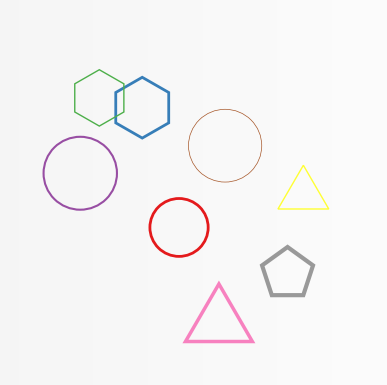[{"shape": "circle", "thickness": 2, "radius": 0.38, "center": [0.462, 0.409]}, {"shape": "hexagon", "thickness": 2, "radius": 0.39, "center": [0.367, 0.72]}, {"shape": "hexagon", "thickness": 1, "radius": 0.37, "center": [0.256, 0.746]}, {"shape": "circle", "thickness": 1.5, "radius": 0.47, "center": [0.207, 0.55]}, {"shape": "triangle", "thickness": 1, "radius": 0.38, "center": [0.783, 0.495]}, {"shape": "circle", "thickness": 0.5, "radius": 0.47, "center": [0.581, 0.622]}, {"shape": "triangle", "thickness": 2.5, "radius": 0.5, "center": [0.565, 0.163]}, {"shape": "pentagon", "thickness": 3, "radius": 0.35, "center": [0.742, 0.289]}]